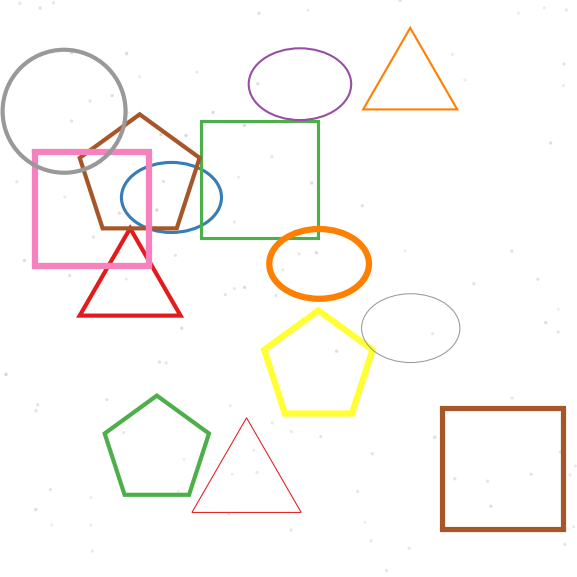[{"shape": "triangle", "thickness": 0.5, "radius": 0.55, "center": [0.427, 0.166]}, {"shape": "triangle", "thickness": 2, "radius": 0.5, "center": [0.225, 0.503]}, {"shape": "oval", "thickness": 1.5, "radius": 0.43, "center": [0.297, 0.657]}, {"shape": "pentagon", "thickness": 2, "radius": 0.47, "center": [0.272, 0.219]}, {"shape": "square", "thickness": 1.5, "radius": 0.51, "center": [0.449, 0.688]}, {"shape": "oval", "thickness": 1, "radius": 0.44, "center": [0.519, 0.853]}, {"shape": "triangle", "thickness": 1, "radius": 0.47, "center": [0.71, 0.857]}, {"shape": "oval", "thickness": 3, "radius": 0.43, "center": [0.553, 0.542]}, {"shape": "pentagon", "thickness": 3, "radius": 0.49, "center": [0.551, 0.363]}, {"shape": "square", "thickness": 2.5, "radius": 0.52, "center": [0.87, 0.187]}, {"shape": "pentagon", "thickness": 2, "radius": 0.55, "center": [0.242, 0.692]}, {"shape": "square", "thickness": 3, "radius": 0.49, "center": [0.159, 0.638]}, {"shape": "oval", "thickness": 0.5, "radius": 0.43, "center": [0.711, 0.431]}, {"shape": "circle", "thickness": 2, "radius": 0.53, "center": [0.111, 0.806]}]